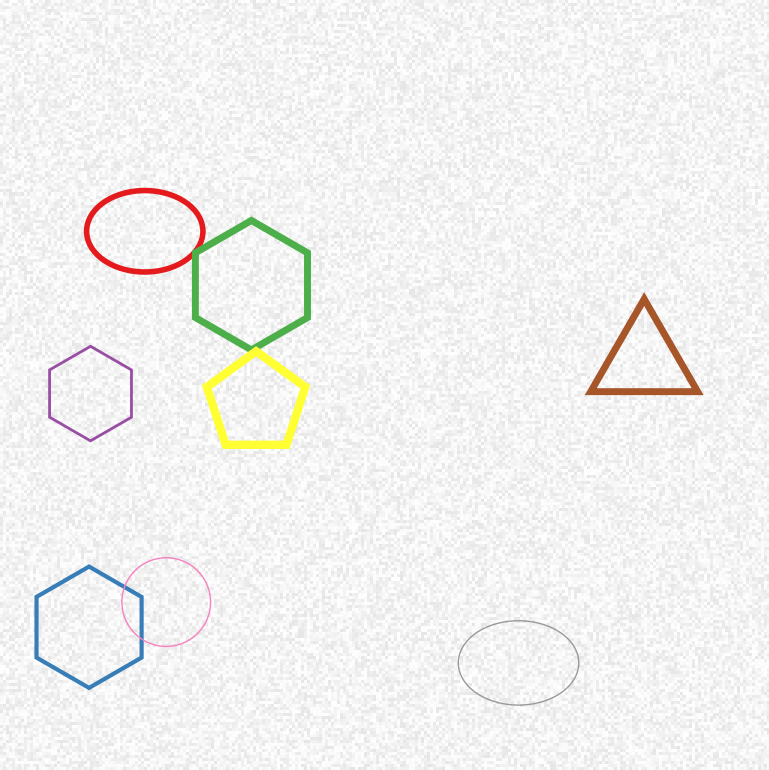[{"shape": "oval", "thickness": 2, "radius": 0.38, "center": [0.188, 0.7]}, {"shape": "hexagon", "thickness": 1.5, "radius": 0.39, "center": [0.116, 0.185]}, {"shape": "hexagon", "thickness": 2.5, "radius": 0.42, "center": [0.327, 0.63]}, {"shape": "hexagon", "thickness": 1, "radius": 0.31, "center": [0.118, 0.489]}, {"shape": "pentagon", "thickness": 3, "radius": 0.34, "center": [0.333, 0.477]}, {"shape": "triangle", "thickness": 2.5, "radius": 0.4, "center": [0.837, 0.531]}, {"shape": "circle", "thickness": 0.5, "radius": 0.29, "center": [0.216, 0.218]}, {"shape": "oval", "thickness": 0.5, "radius": 0.39, "center": [0.673, 0.139]}]